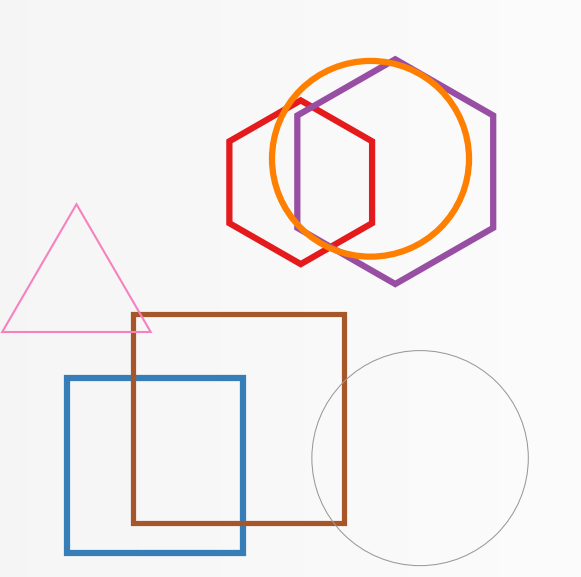[{"shape": "hexagon", "thickness": 3, "radius": 0.71, "center": [0.517, 0.684]}, {"shape": "square", "thickness": 3, "radius": 0.76, "center": [0.267, 0.193]}, {"shape": "hexagon", "thickness": 3, "radius": 0.97, "center": [0.68, 0.702]}, {"shape": "circle", "thickness": 3, "radius": 0.85, "center": [0.637, 0.724]}, {"shape": "square", "thickness": 2.5, "radius": 0.9, "center": [0.41, 0.275]}, {"shape": "triangle", "thickness": 1, "radius": 0.74, "center": [0.132, 0.498]}, {"shape": "circle", "thickness": 0.5, "radius": 0.93, "center": [0.723, 0.206]}]